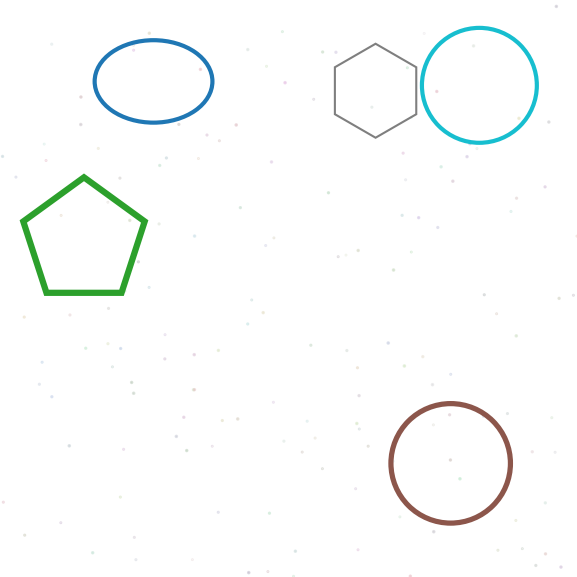[{"shape": "oval", "thickness": 2, "radius": 0.51, "center": [0.266, 0.858]}, {"shape": "pentagon", "thickness": 3, "radius": 0.55, "center": [0.145, 0.582]}, {"shape": "circle", "thickness": 2.5, "radius": 0.52, "center": [0.78, 0.197]}, {"shape": "hexagon", "thickness": 1, "radius": 0.41, "center": [0.65, 0.842]}, {"shape": "circle", "thickness": 2, "radius": 0.5, "center": [0.83, 0.851]}]